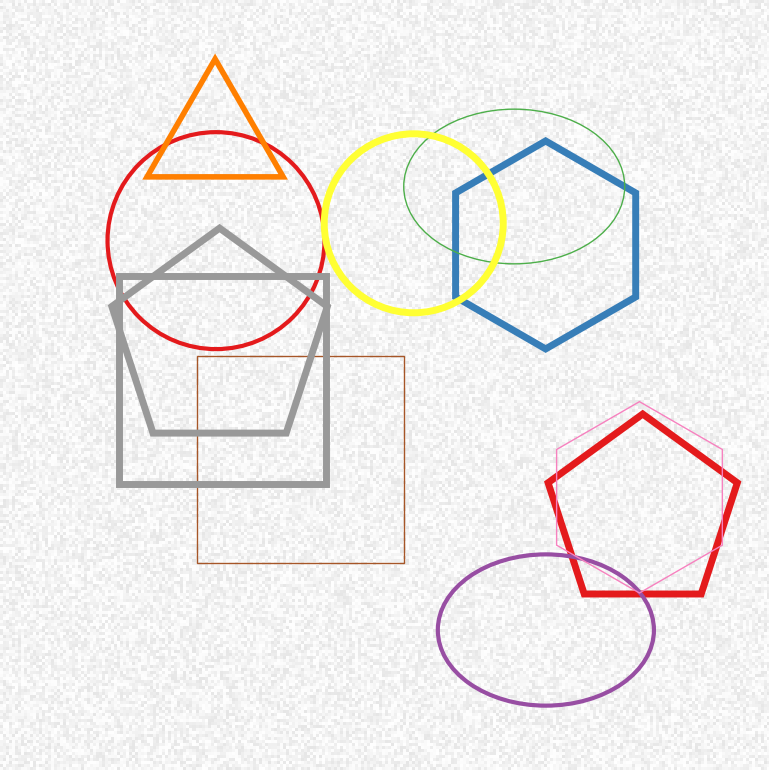[{"shape": "pentagon", "thickness": 2.5, "radius": 0.65, "center": [0.835, 0.333]}, {"shape": "circle", "thickness": 1.5, "radius": 0.7, "center": [0.281, 0.687]}, {"shape": "hexagon", "thickness": 2.5, "radius": 0.68, "center": [0.709, 0.682]}, {"shape": "oval", "thickness": 0.5, "radius": 0.72, "center": [0.668, 0.758]}, {"shape": "oval", "thickness": 1.5, "radius": 0.7, "center": [0.709, 0.182]}, {"shape": "triangle", "thickness": 2, "radius": 0.51, "center": [0.279, 0.821]}, {"shape": "circle", "thickness": 2.5, "radius": 0.58, "center": [0.537, 0.71]}, {"shape": "square", "thickness": 0.5, "radius": 0.67, "center": [0.39, 0.403]}, {"shape": "hexagon", "thickness": 0.5, "radius": 0.62, "center": [0.83, 0.354]}, {"shape": "pentagon", "thickness": 2.5, "radius": 0.74, "center": [0.285, 0.557]}, {"shape": "square", "thickness": 2.5, "radius": 0.67, "center": [0.289, 0.507]}]